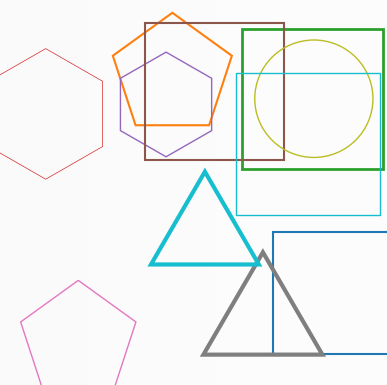[{"shape": "square", "thickness": 1.5, "radius": 0.79, "center": [0.862, 0.24]}, {"shape": "pentagon", "thickness": 1.5, "radius": 0.81, "center": [0.445, 0.805]}, {"shape": "square", "thickness": 2, "radius": 0.91, "center": [0.806, 0.742]}, {"shape": "hexagon", "thickness": 0.5, "radius": 0.85, "center": [0.118, 0.704]}, {"shape": "hexagon", "thickness": 1, "radius": 0.68, "center": [0.428, 0.729]}, {"shape": "square", "thickness": 1.5, "radius": 0.89, "center": [0.553, 0.762]}, {"shape": "pentagon", "thickness": 1, "radius": 0.78, "center": [0.202, 0.115]}, {"shape": "triangle", "thickness": 3, "radius": 0.89, "center": [0.678, 0.167]}, {"shape": "circle", "thickness": 1, "radius": 0.76, "center": [0.81, 0.744]}, {"shape": "square", "thickness": 1, "radius": 0.93, "center": [0.795, 0.625]}, {"shape": "triangle", "thickness": 3, "radius": 0.8, "center": [0.529, 0.393]}]